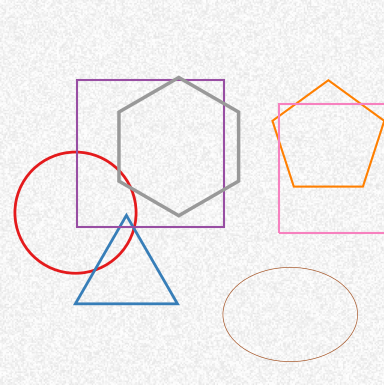[{"shape": "circle", "thickness": 2, "radius": 0.79, "center": [0.196, 0.448]}, {"shape": "triangle", "thickness": 2, "radius": 0.77, "center": [0.328, 0.287]}, {"shape": "square", "thickness": 1.5, "radius": 0.95, "center": [0.391, 0.601]}, {"shape": "pentagon", "thickness": 1.5, "radius": 0.76, "center": [0.853, 0.639]}, {"shape": "oval", "thickness": 0.5, "radius": 0.87, "center": [0.754, 0.183]}, {"shape": "square", "thickness": 1.5, "radius": 0.84, "center": [0.891, 0.562]}, {"shape": "hexagon", "thickness": 2.5, "radius": 0.9, "center": [0.464, 0.619]}]